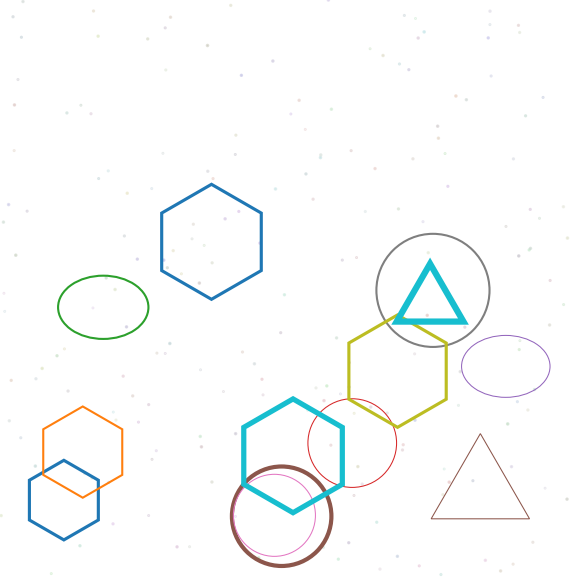[{"shape": "hexagon", "thickness": 1.5, "radius": 0.5, "center": [0.366, 0.58]}, {"shape": "hexagon", "thickness": 1.5, "radius": 0.34, "center": [0.111, 0.133]}, {"shape": "hexagon", "thickness": 1, "radius": 0.39, "center": [0.143, 0.216]}, {"shape": "oval", "thickness": 1, "radius": 0.39, "center": [0.179, 0.467]}, {"shape": "circle", "thickness": 0.5, "radius": 0.38, "center": [0.61, 0.232]}, {"shape": "oval", "thickness": 0.5, "radius": 0.38, "center": [0.876, 0.365]}, {"shape": "circle", "thickness": 2, "radius": 0.43, "center": [0.488, 0.105]}, {"shape": "triangle", "thickness": 0.5, "radius": 0.49, "center": [0.832, 0.15]}, {"shape": "circle", "thickness": 0.5, "radius": 0.36, "center": [0.475, 0.107]}, {"shape": "circle", "thickness": 1, "radius": 0.49, "center": [0.75, 0.496]}, {"shape": "hexagon", "thickness": 1.5, "radius": 0.49, "center": [0.688, 0.357]}, {"shape": "hexagon", "thickness": 2.5, "radius": 0.49, "center": [0.507, 0.21]}, {"shape": "triangle", "thickness": 3, "radius": 0.33, "center": [0.745, 0.476]}]